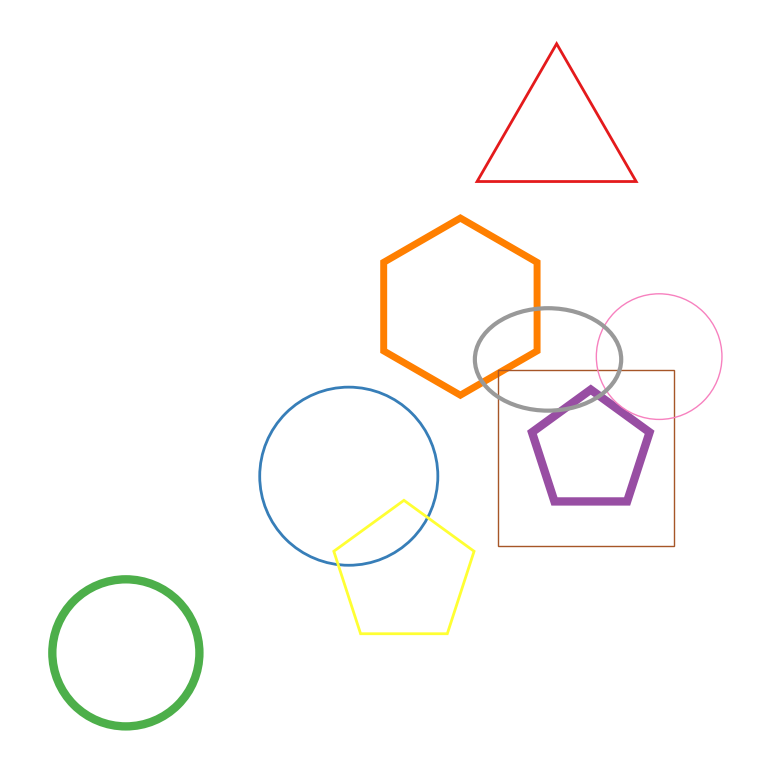[{"shape": "triangle", "thickness": 1, "radius": 0.6, "center": [0.723, 0.824]}, {"shape": "circle", "thickness": 1, "radius": 0.58, "center": [0.453, 0.382]}, {"shape": "circle", "thickness": 3, "radius": 0.48, "center": [0.163, 0.152]}, {"shape": "pentagon", "thickness": 3, "radius": 0.4, "center": [0.767, 0.414]}, {"shape": "hexagon", "thickness": 2.5, "radius": 0.58, "center": [0.598, 0.602]}, {"shape": "pentagon", "thickness": 1, "radius": 0.48, "center": [0.525, 0.254]}, {"shape": "square", "thickness": 0.5, "radius": 0.57, "center": [0.761, 0.405]}, {"shape": "circle", "thickness": 0.5, "radius": 0.41, "center": [0.856, 0.537]}, {"shape": "oval", "thickness": 1.5, "radius": 0.48, "center": [0.712, 0.533]}]